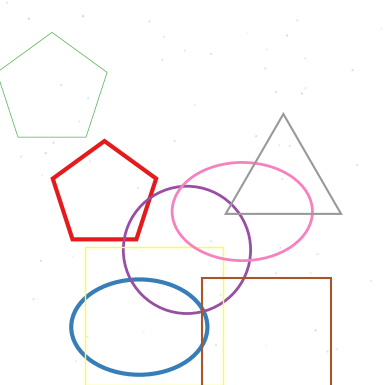[{"shape": "pentagon", "thickness": 3, "radius": 0.71, "center": [0.271, 0.492]}, {"shape": "oval", "thickness": 3, "radius": 0.88, "center": [0.362, 0.15]}, {"shape": "pentagon", "thickness": 0.5, "radius": 0.75, "center": [0.135, 0.765]}, {"shape": "circle", "thickness": 2, "radius": 0.83, "center": [0.486, 0.351]}, {"shape": "square", "thickness": 1, "radius": 0.9, "center": [0.399, 0.18]}, {"shape": "square", "thickness": 1.5, "radius": 0.84, "center": [0.692, 0.11]}, {"shape": "oval", "thickness": 2, "radius": 0.91, "center": [0.629, 0.451]}, {"shape": "triangle", "thickness": 1.5, "radius": 0.86, "center": [0.736, 0.531]}]